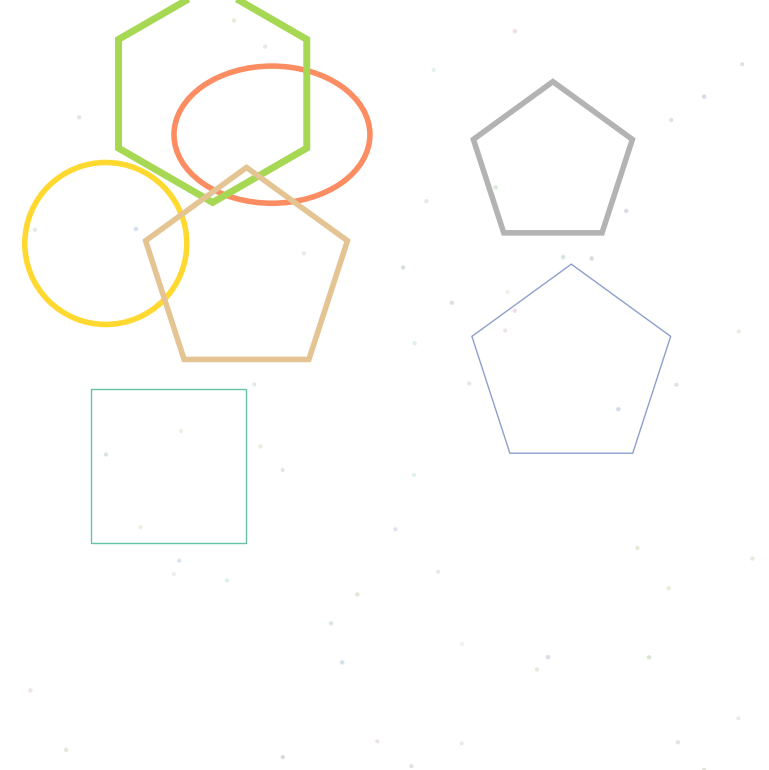[{"shape": "square", "thickness": 0.5, "radius": 0.5, "center": [0.218, 0.395]}, {"shape": "oval", "thickness": 2, "radius": 0.64, "center": [0.353, 0.825]}, {"shape": "pentagon", "thickness": 0.5, "radius": 0.68, "center": [0.742, 0.521]}, {"shape": "hexagon", "thickness": 2.5, "radius": 0.71, "center": [0.276, 0.878]}, {"shape": "circle", "thickness": 2, "radius": 0.53, "center": [0.137, 0.684]}, {"shape": "pentagon", "thickness": 2, "radius": 0.69, "center": [0.32, 0.645]}, {"shape": "pentagon", "thickness": 2, "radius": 0.54, "center": [0.718, 0.785]}]